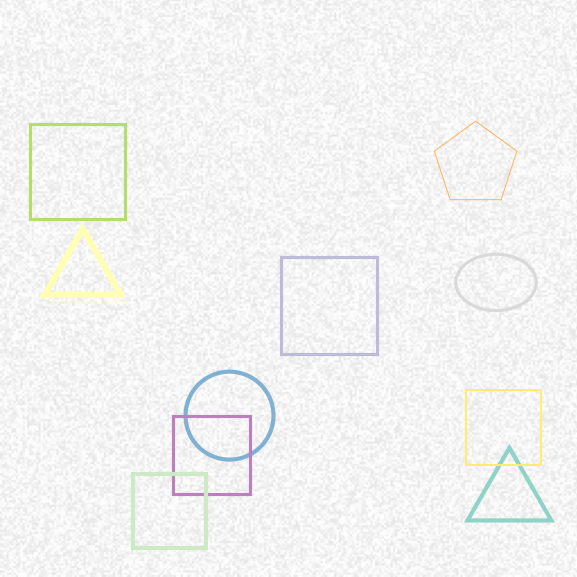[{"shape": "triangle", "thickness": 2, "radius": 0.42, "center": [0.882, 0.14]}, {"shape": "triangle", "thickness": 3, "radius": 0.38, "center": [0.143, 0.527]}, {"shape": "square", "thickness": 1.5, "radius": 0.42, "center": [0.569, 0.47]}, {"shape": "circle", "thickness": 2, "radius": 0.38, "center": [0.397, 0.279]}, {"shape": "pentagon", "thickness": 0.5, "radius": 0.38, "center": [0.824, 0.714]}, {"shape": "square", "thickness": 1.5, "radius": 0.41, "center": [0.134, 0.702]}, {"shape": "oval", "thickness": 1.5, "radius": 0.35, "center": [0.859, 0.51]}, {"shape": "square", "thickness": 1.5, "radius": 0.34, "center": [0.366, 0.212]}, {"shape": "square", "thickness": 2, "radius": 0.32, "center": [0.294, 0.114]}, {"shape": "square", "thickness": 1, "radius": 0.32, "center": [0.872, 0.259]}]